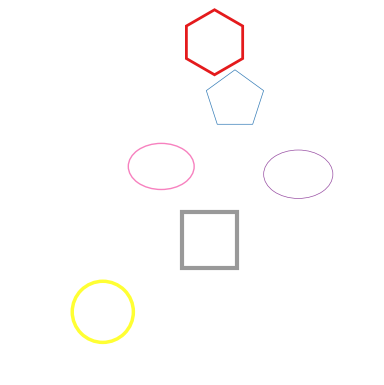[{"shape": "hexagon", "thickness": 2, "radius": 0.42, "center": [0.557, 0.89]}, {"shape": "pentagon", "thickness": 0.5, "radius": 0.39, "center": [0.61, 0.74]}, {"shape": "oval", "thickness": 0.5, "radius": 0.45, "center": [0.775, 0.547]}, {"shape": "circle", "thickness": 2.5, "radius": 0.4, "center": [0.267, 0.19]}, {"shape": "oval", "thickness": 1, "radius": 0.43, "center": [0.419, 0.568]}, {"shape": "square", "thickness": 3, "radius": 0.36, "center": [0.544, 0.376]}]